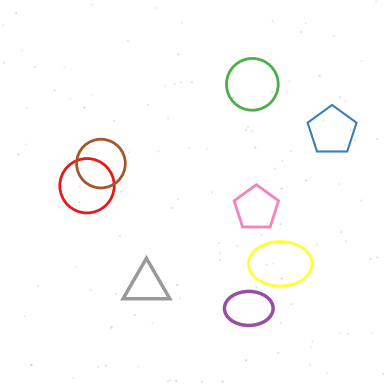[{"shape": "circle", "thickness": 2, "radius": 0.35, "center": [0.226, 0.518]}, {"shape": "pentagon", "thickness": 1.5, "radius": 0.33, "center": [0.863, 0.661]}, {"shape": "circle", "thickness": 2, "radius": 0.34, "center": [0.655, 0.781]}, {"shape": "oval", "thickness": 2.5, "radius": 0.32, "center": [0.646, 0.199]}, {"shape": "oval", "thickness": 2, "radius": 0.41, "center": [0.728, 0.315]}, {"shape": "circle", "thickness": 2, "radius": 0.32, "center": [0.262, 0.575]}, {"shape": "pentagon", "thickness": 2, "radius": 0.3, "center": [0.666, 0.46]}, {"shape": "triangle", "thickness": 2.5, "radius": 0.35, "center": [0.38, 0.259]}]